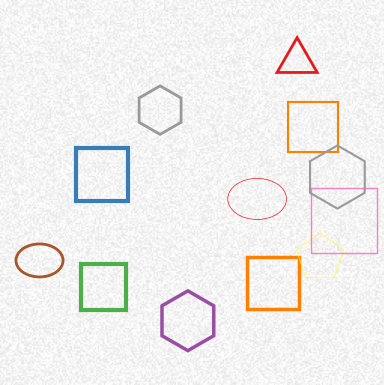[{"shape": "triangle", "thickness": 2, "radius": 0.3, "center": [0.772, 0.842]}, {"shape": "oval", "thickness": 0.5, "radius": 0.38, "center": [0.668, 0.483]}, {"shape": "square", "thickness": 3, "radius": 0.34, "center": [0.265, 0.547]}, {"shape": "square", "thickness": 3, "radius": 0.3, "center": [0.269, 0.255]}, {"shape": "hexagon", "thickness": 2.5, "radius": 0.39, "center": [0.488, 0.167]}, {"shape": "square", "thickness": 1.5, "radius": 0.32, "center": [0.814, 0.669]}, {"shape": "square", "thickness": 2.5, "radius": 0.34, "center": [0.708, 0.266]}, {"shape": "pentagon", "thickness": 0.5, "radius": 0.32, "center": [0.831, 0.332]}, {"shape": "oval", "thickness": 2, "radius": 0.31, "center": [0.103, 0.323]}, {"shape": "square", "thickness": 1, "radius": 0.42, "center": [0.893, 0.427]}, {"shape": "hexagon", "thickness": 1.5, "radius": 0.41, "center": [0.876, 0.54]}, {"shape": "hexagon", "thickness": 2, "radius": 0.31, "center": [0.416, 0.714]}]